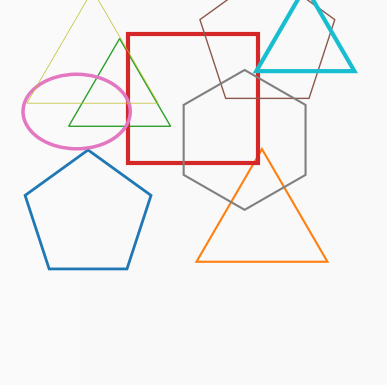[{"shape": "pentagon", "thickness": 2, "radius": 0.85, "center": [0.227, 0.44]}, {"shape": "triangle", "thickness": 1.5, "radius": 0.98, "center": [0.676, 0.418]}, {"shape": "triangle", "thickness": 1, "radius": 0.76, "center": [0.309, 0.748]}, {"shape": "square", "thickness": 3, "radius": 0.84, "center": [0.497, 0.745]}, {"shape": "pentagon", "thickness": 1, "radius": 0.91, "center": [0.69, 0.892]}, {"shape": "oval", "thickness": 2.5, "radius": 0.69, "center": [0.198, 0.71]}, {"shape": "hexagon", "thickness": 1.5, "radius": 0.91, "center": [0.631, 0.637]}, {"shape": "triangle", "thickness": 0.5, "radius": 0.98, "center": [0.239, 0.83]}, {"shape": "triangle", "thickness": 3, "radius": 0.73, "center": [0.788, 0.888]}]